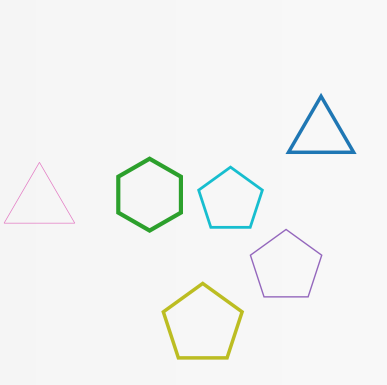[{"shape": "triangle", "thickness": 2.5, "radius": 0.49, "center": [0.829, 0.653]}, {"shape": "hexagon", "thickness": 3, "radius": 0.47, "center": [0.386, 0.494]}, {"shape": "pentagon", "thickness": 1, "radius": 0.48, "center": [0.738, 0.307]}, {"shape": "triangle", "thickness": 0.5, "radius": 0.53, "center": [0.102, 0.473]}, {"shape": "pentagon", "thickness": 2.5, "radius": 0.53, "center": [0.523, 0.157]}, {"shape": "pentagon", "thickness": 2, "radius": 0.43, "center": [0.595, 0.479]}]